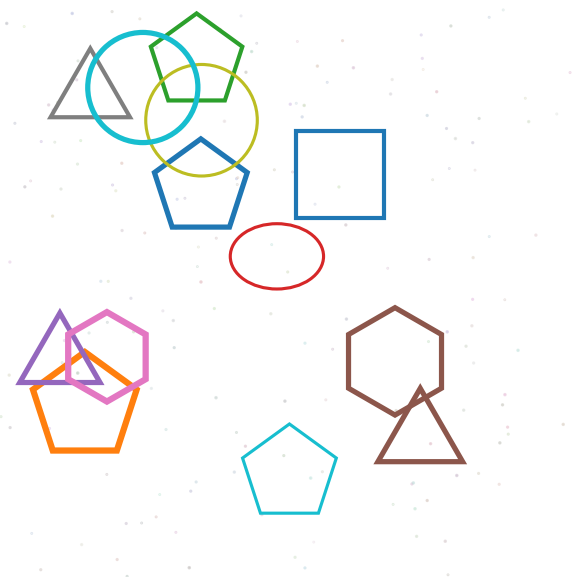[{"shape": "pentagon", "thickness": 2.5, "radius": 0.42, "center": [0.348, 0.674]}, {"shape": "square", "thickness": 2, "radius": 0.38, "center": [0.589, 0.697]}, {"shape": "pentagon", "thickness": 3, "radius": 0.47, "center": [0.147, 0.295]}, {"shape": "pentagon", "thickness": 2, "radius": 0.42, "center": [0.34, 0.893]}, {"shape": "oval", "thickness": 1.5, "radius": 0.4, "center": [0.48, 0.555]}, {"shape": "triangle", "thickness": 2.5, "radius": 0.4, "center": [0.104, 0.377]}, {"shape": "hexagon", "thickness": 2.5, "radius": 0.46, "center": [0.684, 0.373]}, {"shape": "triangle", "thickness": 2.5, "radius": 0.42, "center": [0.728, 0.242]}, {"shape": "hexagon", "thickness": 3, "radius": 0.39, "center": [0.185, 0.381]}, {"shape": "triangle", "thickness": 2, "radius": 0.4, "center": [0.156, 0.836]}, {"shape": "circle", "thickness": 1.5, "radius": 0.48, "center": [0.349, 0.791]}, {"shape": "pentagon", "thickness": 1.5, "radius": 0.43, "center": [0.501, 0.18]}, {"shape": "circle", "thickness": 2.5, "radius": 0.48, "center": [0.247, 0.848]}]